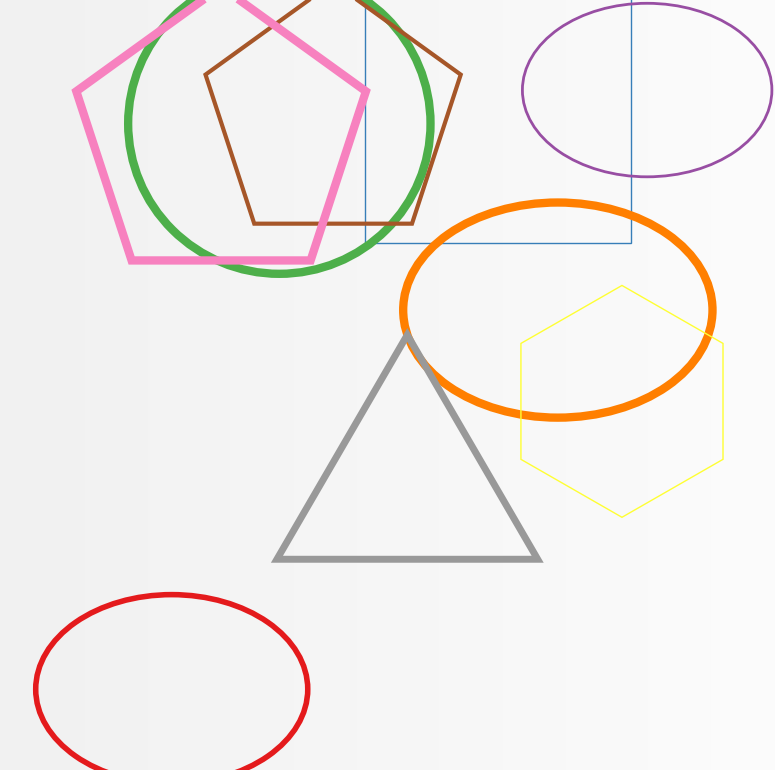[{"shape": "oval", "thickness": 2, "radius": 0.88, "center": [0.222, 0.105]}, {"shape": "square", "thickness": 0.5, "radius": 0.86, "center": [0.643, 0.855]}, {"shape": "circle", "thickness": 3, "radius": 0.98, "center": [0.36, 0.839]}, {"shape": "oval", "thickness": 1, "radius": 0.8, "center": [0.835, 0.883]}, {"shape": "oval", "thickness": 3, "radius": 1.0, "center": [0.72, 0.597]}, {"shape": "hexagon", "thickness": 0.5, "radius": 0.75, "center": [0.803, 0.479]}, {"shape": "pentagon", "thickness": 1.5, "radius": 0.87, "center": [0.43, 0.85]}, {"shape": "pentagon", "thickness": 3, "radius": 0.98, "center": [0.285, 0.821]}, {"shape": "triangle", "thickness": 2.5, "radius": 0.97, "center": [0.526, 0.371]}]